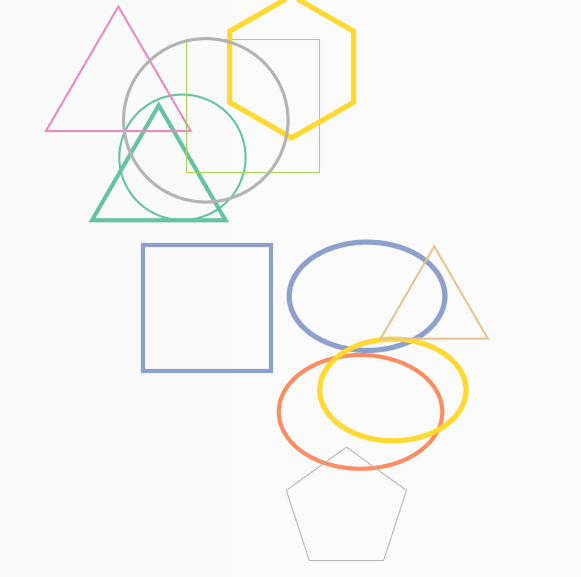[{"shape": "circle", "thickness": 1, "radius": 0.54, "center": [0.314, 0.727]}, {"shape": "triangle", "thickness": 2, "radius": 0.66, "center": [0.273, 0.684]}, {"shape": "oval", "thickness": 2, "radius": 0.7, "center": [0.62, 0.286]}, {"shape": "square", "thickness": 2, "radius": 0.55, "center": [0.356, 0.466]}, {"shape": "oval", "thickness": 2.5, "radius": 0.67, "center": [0.631, 0.486]}, {"shape": "triangle", "thickness": 1, "radius": 0.72, "center": [0.204, 0.844]}, {"shape": "square", "thickness": 0.5, "radius": 0.57, "center": [0.434, 0.817]}, {"shape": "hexagon", "thickness": 2.5, "radius": 0.62, "center": [0.502, 0.884]}, {"shape": "oval", "thickness": 2.5, "radius": 0.63, "center": [0.676, 0.324]}, {"shape": "triangle", "thickness": 1, "radius": 0.53, "center": [0.747, 0.466]}, {"shape": "circle", "thickness": 1.5, "radius": 0.71, "center": [0.354, 0.791]}, {"shape": "pentagon", "thickness": 0.5, "radius": 0.54, "center": [0.596, 0.116]}]